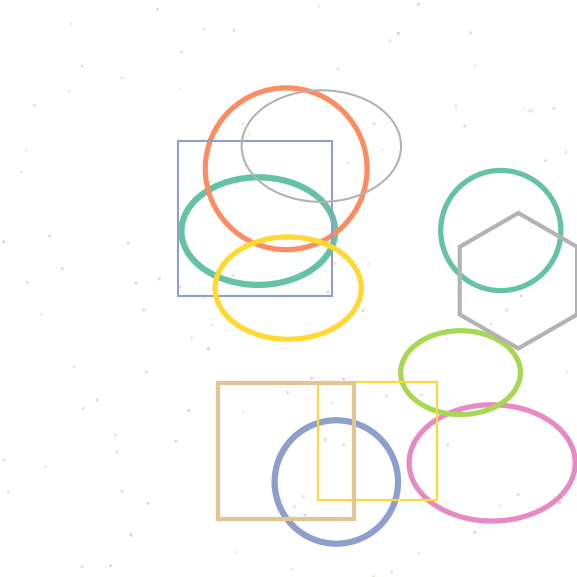[{"shape": "oval", "thickness": 3, "radius": 0.67, "center": [0.447, 0.599]}, {"shape": "circle", "thickness": 2.5, "radius": 0.52, "center": [0.867, 0.6]}, {"shape": "circle", "thickness": 2.5, "radius": 0.7, "center": [0.496, 0.707]}, {"shape": "square", "thickness": 1, "radius": 0.67, "center": [0.442, 0.621]}, {"shape": "circle", "thickness": 3, "radius": 0.53, "center": [0.582, 0.165]}, {"shape": "oval", "thickness": 2.5, "radius": 0.72, "center": [0.852, 0.198]}, {"shape": "oval", "thickness": 2.5, "radius": 0.52, "center": [0.797, 0.354]}, {"shape": "square", "thickness": 1, "radius": 0.51, "center": [0.654, 0.235]}, {"shape": "oval", "thickness": 2.5, "radius": 0.63, "center": [0.499, 0.5]}, {"shape": "square", "thickness": 2, "radius": 0.59, "center": [0.495, 0.219]}, {"shape": "hexagon", "thickness": 2, "radius": 0.59, "center": [0.898, 0.513]}, {"shape": "oval", "thickness": 1, "radius": 0.69, "center": [0.556, 0.746]}]